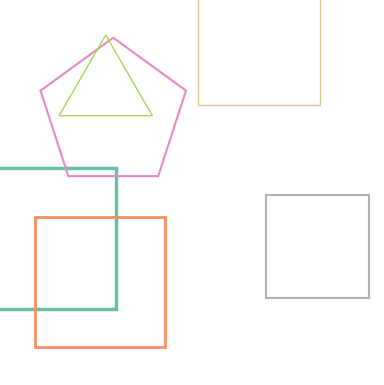[{"shape": "square", "thickness": 2.5, "radius": 0.92, "center": [0.118, 0.381]}, {"shape": "square", "thickness": 2, "radius": 0.84, "center": [0.26, 0.268]}, {"shape": "pentagon", "thickness": 1.5, "radius": 0.99, "center": [0.294, 0.703]}, {"shape": "triangle", "thickness": 1, "radius": 0.7, "center": [0.275, 0.769]}, {"shape": "square", "thickness": 1, "radius": 0.79, "center": [0.672, 0.886]}, {"shape": "square", "thickness": 1.5, "radius": 0.67, "center": [0.824, 0.36]}]